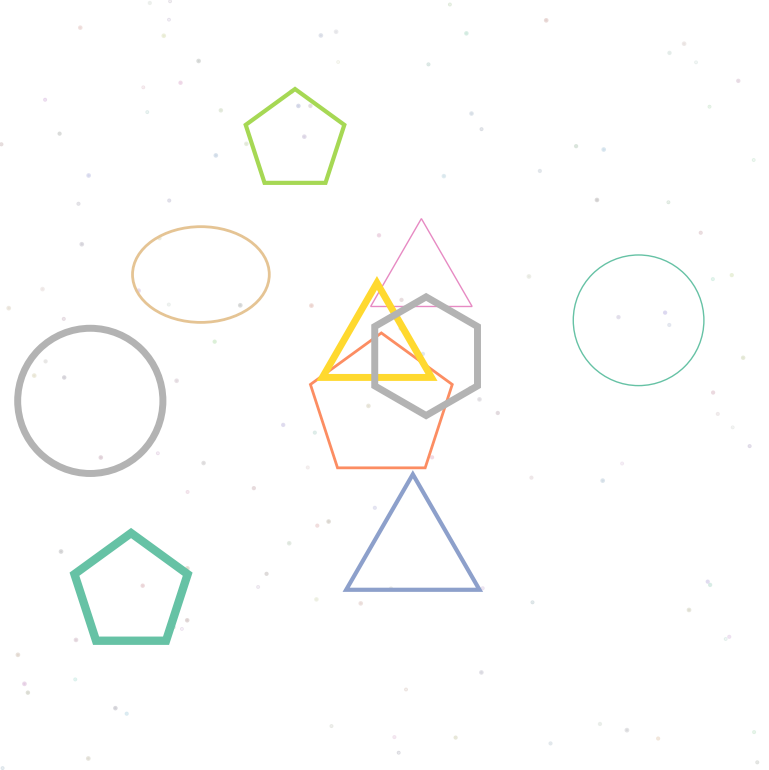[{"shape": "circle", "thickness": 0.5, "radius": 0.42, "center": [0.829, 0.584]}, {"shape": "pentagon", "thickness": 3, "radius": 0.39, "center": [0.17, 0.23]}, {"shape": "pentagon", "thickness": 1, "radius": 0.48, "center": [0.495, 0.471]}, {"shape": "triangle", "thickness": 1.5, "radius": 0.5, "center": [0.536, 0.284]}, {"shape": "triangle", "thickness": 0.5, "radius": 0.38, "center": [0.547, 0.64]}, {"shape": "pentagon", "thickness": 1.5, "radius": 0.34, "center": [0.383, 0.817]}, {"shape": "triangle", "thickness": 2.5, "radius": 0.41, "center": [0.49, 0.551]}, {"shape": "oval", "thickness": 1, "radius": 0.44, "center": [0.261, 0.643]}, {"shape": "hexagon", "thickness": 2.5, "radius": 0.39, "center": [0.553, 0.537]}, {"shape": "circle", "thickness": 2.5, "radius": 0.47, "center": [0.117, 0.479]}]